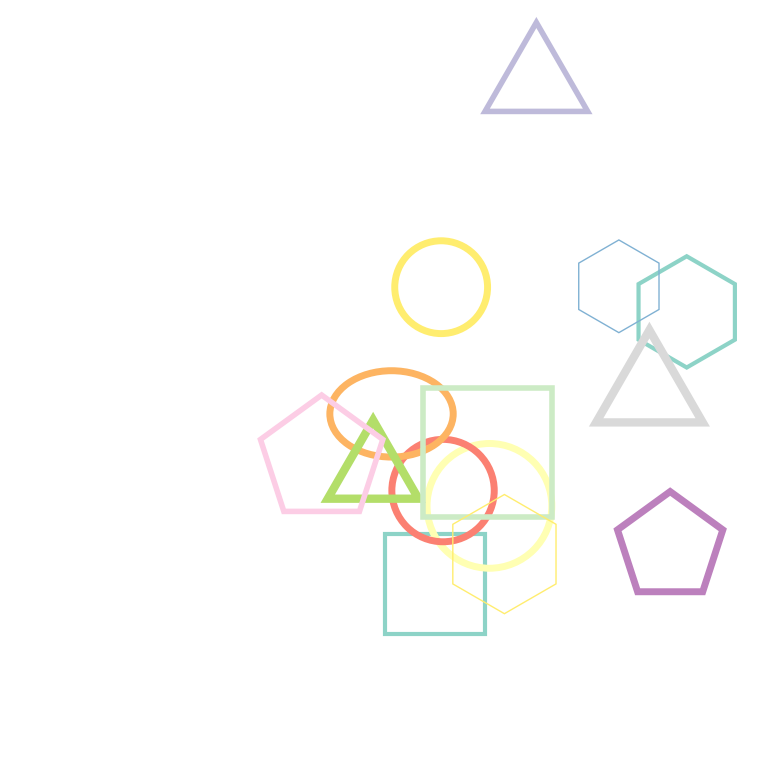[{"shape": "hexagon", "thickness": 1.5, "radius": 0.36, "center": [0.892, 0.595]}, {"shape": "square", "thickness": 1.5, "radius": 0.33, "center": [0.565, 0.241]}, {"shape": "circle", "thickness": 2.5, "radius": 0.41, "center": [0.636, 0.343]}, {"shape": "triangle", "thickness": 2, "radius": 0.38, "center": [0.697, 0.894]}, {"shape": "circle", "thickness": 2.5, "radius": 0.33, "center": [0.575, 0.363]}, {"shape": "hexagon", "thickness": 0.5, "radius": 0.3, "center": [0.804, 0.628]}, {"shape": "oval", "thickness": 2.5, "radius": 0.4, "center": [0.508, 0.462]}, {"shape": "triangle", "thickness": 3, "radius": 0.34, "center": [0.485, 0.386]}, {"shape": "pentagon", "thickness": 2, "radius": 0.42, "center": [0.418, 0.403]}, {"shape": "triangle", "thickness": 3, "radius": 0.4, "center": [0.843, 0.491]}, {"shape": "pentagon", "thickness": 2.5, "radius": 0.36, "center": [0.87, 0.29]}, {"shape": "square", "thickness": 2, "radius": 0.42, "center": [0.633, 0.412]}, {"shape": "circle", "thickness": 2.5, "radius": 0.3, "center": [0.573, 0.627]}, {"shape": "hexagon", "thickness": 0.5, "radius": 0.39, "center": [0.655, 0.28]}]